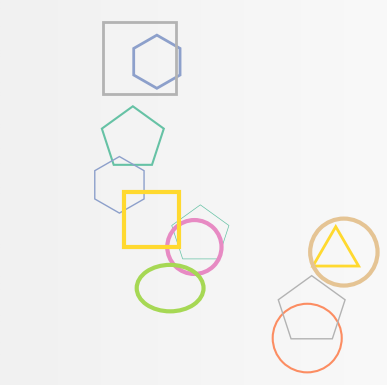[{"shape": "pentagon", "thickness": 1.5, "radius": 0.42, "center": [0.343, 0.64]}, {"shape": "pentagon", "thickness": 0.5, "radius": 0.39, "center": [0.517, 0.39]}, {"shape": "circle", "thickness": 1.5, "radius": 0.45, "center": [0.793, 0.122]}, {"shape": "hexagon", "thickness": 1, "radius": 0.37, "center": [0.308, 0.52]}, {"shape": "hexagon", "thickness": 2, "radius": 0.35, "center": [0.405, 0.84]}, {"shape": "circle", "thickness": 3, "radius": 0.35, "center": [0.502, 0.358]}, {"shape": "oval", "thickness": 3, "radius": 0.43, "center": [0.439, 0.252]}, {"shape": "square", "thickness": 3, "radius": 0.36, "center": [0.392, 0.429]}, {"shape": "triangle", "thickness": 2, "radius": 0.34, "center": [0.866, 0.343]}, {"shape": "circle", "thickness": 3, "radius": 0.43, "center": [0.887, 0.345]}, {"shape": "square", "thickness": 2, "radius": 0.47, "center": [0.361, 0.85]}, {"shape": "pentagon", "thickness": 1, "radius": 0.45, "center": [0.804, 0.193]}]